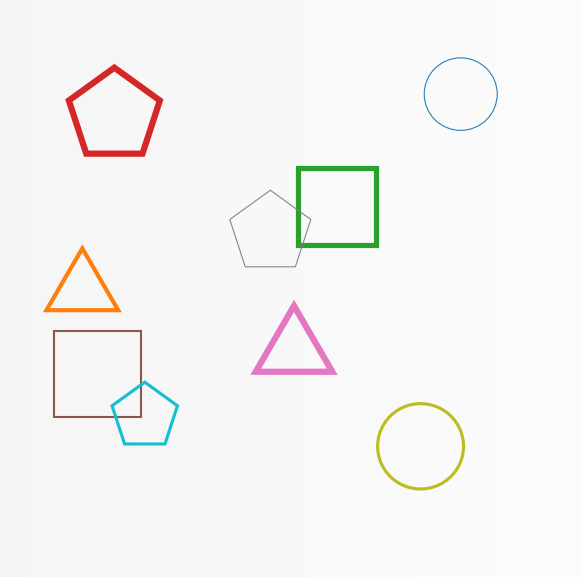[{"shape": "circle", "thickness": 0.5, "radius": 0.31, "center": [0.793, 0.836]}, {"shape": "triangle", "thickness": 2, "radius": 0.36, "center": [0.142, 0.498]}, {"shape": "square", "thickness": 2.5, "radius": 0.34, "center": [0.58, 0.642]}, {"shape": "pentagon", "thickness": 3, "radius": 0.41, "center": [0.197, 0.8]}, {"shape": "square", "thickness": 1, "radius": 0.37, "center": [0.168, 0.352]}, {"shape": "triangle", "thickness": 3, "radius": 0.38, "center": [0.506, 0.393]}, {"shape": "pentagon", "thickness": 0.5, "radius": 0.37, "center": [0.465, 0.596]}, {"shape": "circle", "thickness": 1.5, "radius": 0.37, "center": [0.724, 0.226]}, {"shape": "pentagon", "thickness": 1.5, "radius": 0.3, "center": [0.249, 0.278]}]